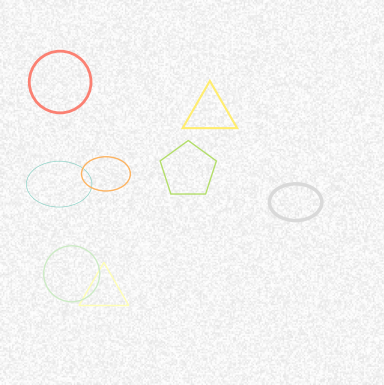[{"shape": "oval", "thickness": 0.5, "radius": 0.43, "center": [0.154, 0.522]}, {"shape": "triangle", "thickness": 1, "radius": 0.37, "center": [0.27, 0.244]}, {"shape": "circle", "thickness": 2, "radius": 0.4, "center": [0.156, 0.787]}, {"shape": "oval", "thickness": 1, "radius": 0.32, "center": [0.275, 0.548]}, {"shape": "pentagon", "thickness": 1, "radius": 0.38, "center": [0.489, 0.558]}, {"shape": "oval", "thickness": 2.5, "radius": 0.34, "center": [0.768, 0.475]}, {"shape": "circle", "thickness": 1, "radius": 0.36, "center": [0.186, 0.289]}, {"shape": "triangle", "thickness": 1.5, "radius": 0.41, "center": [0.545, 0.708]}]